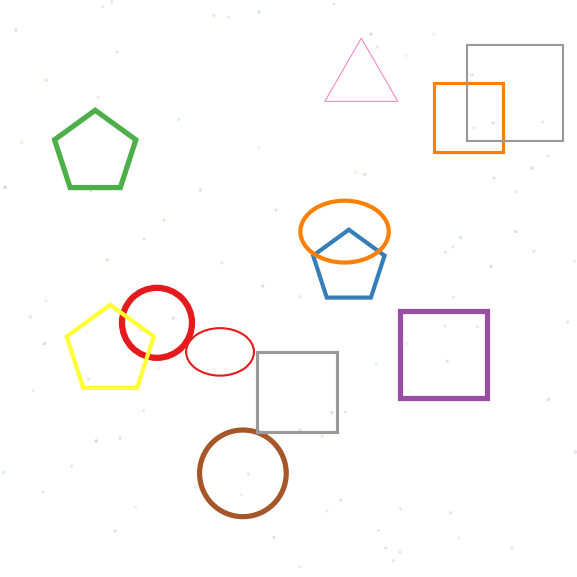[{"shape": "oval", "thickness": 1, "radius": 0.29, "center": [0.381, 0.39]}, {"shape": "circle", "thickness": 3, "radius": 0.3, "center": [0.272, 0.44]}, {"shape": "pentagon", "thickness": 2, "radius": 0.32, "center": [0.604, 0.536]}, {"shape": "pentagon", "thickness": 2.5, "radius": 0.37, "center": [0.165, 0.734]}, {"shape": "square", "thickness": 2.5, "radius": 0.37, "center": [0.768, 0.385]}, {"shape": "oval", "thickness": 2, "radius": 0.38, "center": [0.597, 0.598]}, {"shape": "square", "thickness": 1.5, "radius": 0.3, "center": [0.811, 0.795]}, {"shape": "pentagon", "thickness": 2, "radius": 0.4, "center": [0.191, 0.392]}, {"shape": "circle", "thickness": 2.5, "radius": 0.38, "center": [0.421, 0.179]}, {"shape": "triangle", "thickness": 0.5, "radius": 0.37, "center": [0.626, 0.86]}, {"shape": "square", "thickness": 1, "radius": 0.42, "center": [0.892, 0.837]}, {"shape": "square", "thickness": 1.5, "radius": 0.35, "center": [0.514, 0.321]}]